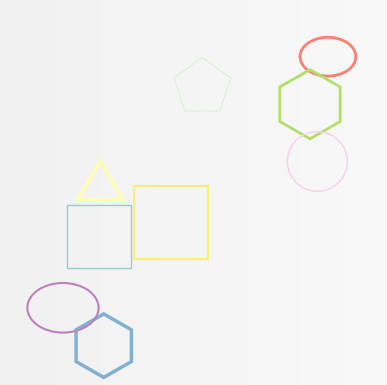[{"shape": "square", "thickness": 1, "radius": 0.41, "center": [0.255, 0.387]}, {"shape": "triangle", "thickness": 2.5, "radius": 0.34, "center": [0.259, 0.515]}, {"shape": "oval", "thickness": 2, "radius": 0.36, "center": [0.846, 0.853]}, {"shape": "hexagon", "thickness": 2.5, "radius": 0.41, "center": [0.268, 0.102]}, {"shape": "hexagon", "thickness": 2, "radius": 0.45, "center": [0.8, 0.729]}, {"shape": "circle", "thickness": 1, "radius": 0.39, "center": [0.819, 0.581]}, {"shape": "oval", "thickness": 1.5, "radius": 0.46, "center": [0.163, 0.201]}, {"shape": "pentagon", "thickness": 0.5, "radius": 0.38, "center": [0.522, 0.774]}, {"shape": "square", "thickness": 1.5, "radius": 0.47, "center": [0.441, 0.421]}]